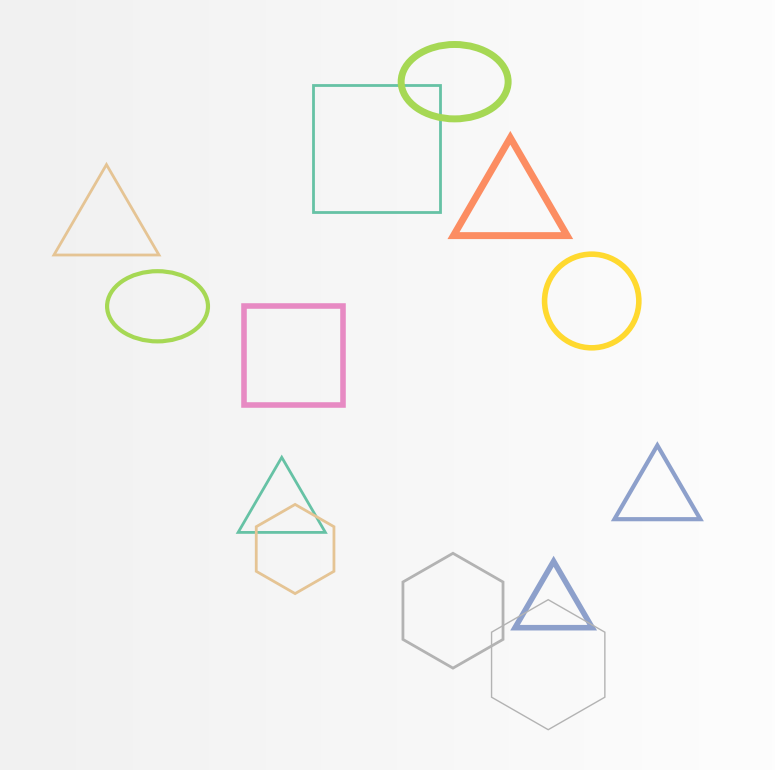[{"shape": "square", "thickness": 1, "radius": 0.41, "center": [0.486, 0.807]}, {"shape": "triangle", "thickness": 1, "radius": 0.32, "center": [0.364, 0.341]}, {"shape": "triangle", "thickness": 2.5, "radius": 0.42, "center": [0.658, 0.736]}, {"shape": "triangle", "thickness": 2, "radius": 0.29, "center": [0.714, 0.214]}, {"shape": "triangle", "thickness": 1.5, "radius": 0.32, "center": [0.848, 0.358]}, {"shape": "square", "thickness": 2, "radius": 0.32, "center": [0.379, 0.538]}, {"shape": "oval", "thickness": 2.5, "radius": 0.35, "center": [0.587, 0.894]}, {"shape": "oval", "thickness": 1.5, "radius": 0.33, "center": [0.203, 0.602]}, {"shape": "circle", "thickness": 2, "radius": 0.3, "center": [0.763, 0.609]}, {"shape": "triangle", "thickness": 1, "radius": 0.39, "center": [0.137, 0.708]}, {"shape": "hexagon", "thickness": 1, "radius": 0.29, "center": [0.381, 0.287]}, {"shape": "hexagon", "thickness": 1, "radius": 0.37, "center": [0.584, 0.207]}, {"shape": "hexagon", "thickness": 0.5, "radius": 0.42, "center": [0.707, 0.137]}]